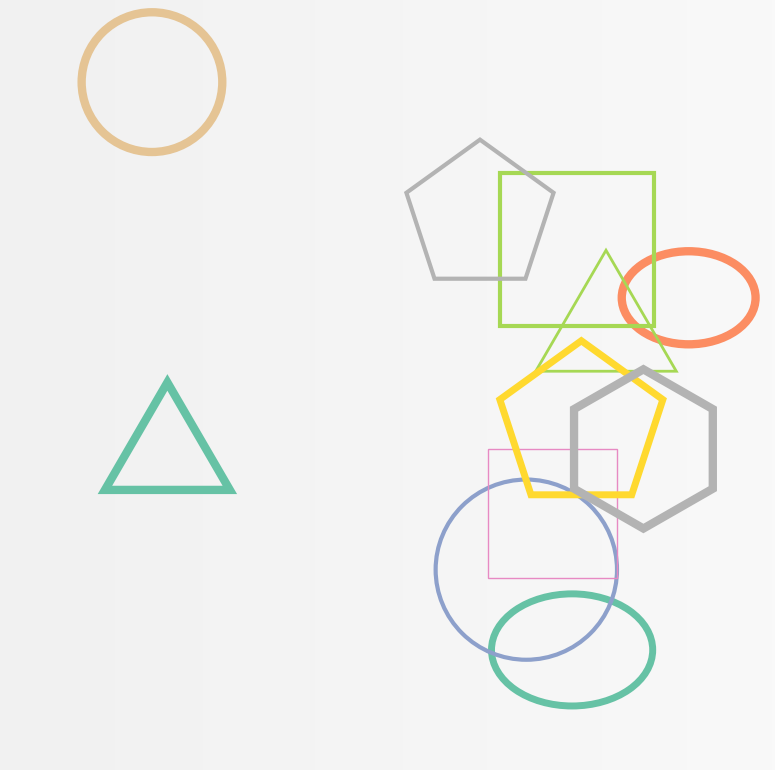[{"shape": "oval", "thickness": 2.5, "radius": 0.52, "center": [0.738, 0.156]}, {"shape": "triangle", "thickness": 3, "radius": 0.47, "center": [0.216, 0.41]}, {"shape": "oval", "thickness": 3, "radius": 0.43, "center": [0.889, 0.613]}, {"shape": "circle", "thickness": 1.5, "radius": 0.59, "center": [0.679, 0.26]}, {"shape": "square", "thickness": 0.5, "radius": 0.42, "center": [0.713, 0.333]}, {"shape": "triangle", "thickness": 1, "radius": 0.52, "center": [0.782, 0.57]}, {"shape": "square", "thickness": 1.5, "radius": 0.5, "center": [0.744, 0.675]}, {"shape": "pentagon", "thickness": 2.5, "radius": 0.55, "center": [0.75, 0.447]}, {"shape": "circle", "thickness": 3, "radius": 0.45, "center": [0.196, 0.893]}, {"shape": "hexagon", "thickness": 3, "radius": 0.52, "center": [0.83, 0.417]}, {"shape": "pentagon", "thickness": 1.5, "radius": 0.5, "center": [0.619, 0.719]}]